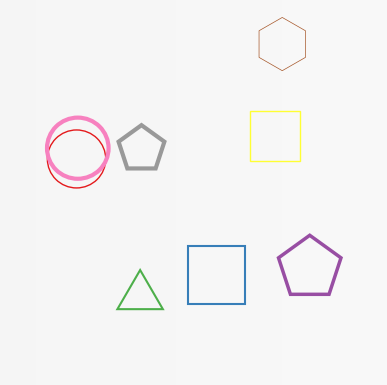[{"shape": "circle", "thickness": 1, "radius": 0.38, "center": [0.198, 0.587]}, {"shape": "square", "thickness": 1.5, "radius": 0.37, "center": [0.559, 0.286]}, {"shape": "triangle", "thickness": 1.5, "radius": 0.34, "center": [0.362, 0.231]}, {"shape": "pentagon", "thickness": 2.5, "radius": 0.42, "center": [0.799, 0.304]}, {"shape": "square", "thickness": 1, "radius": 0.33, "center": [0.71, 0.646]}, {"shape": "hexagon", "thickness": 0.5, "radius": 0.35, "center": [0.728, 0.886]}, {"shape": "circle", "thickness": 3, "radius": 0.4, "center": [0.201, 0.615]}, {"shape": "pentagon", "thickness": 3, "radius": 0.31, "center": [0.365, 0.613]}]